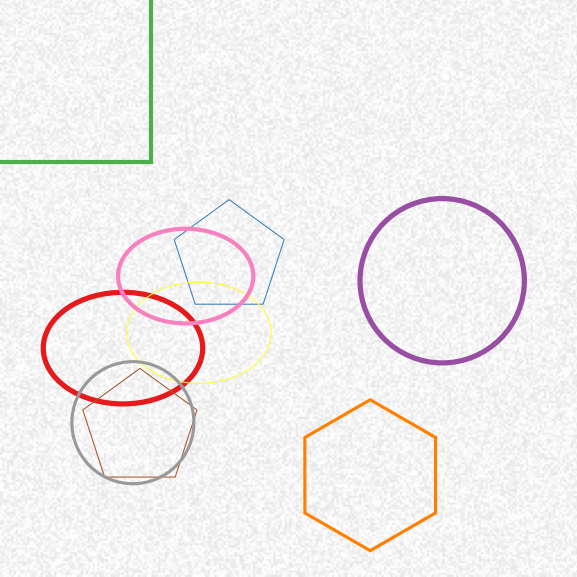[{"shape": "oval", "thickness": 2.5, "radius": 0.69, "center": [0.213, 0.396]}, {"shape": "pentagon", "thickness": 0.5, "radius": 0.5, "center": [0.397, 0.553]}, {"shape": "square", "thickness": 2, "radius": 0.73, "center": [0.116, 0.864]}, {"shape": "circle", "thickness": 2.5, "radius": 0.71, "center": [0.766, 0.513]}, {"shape": "hexagon", "thickness": 1.5, "radius": 0.65, "center": [0.641, 0.176]}, {"shape": "oval", "thickness": 0.5, "radius": 0.63, "center": [0.344, 0.423]}, {"shape": "pentagon", "thickness": 0.5, "radius": 0.52, "center": [0.242, 0.257]}, {"shape": "oval", "thickness": 2, "radius": 0.59, "center": [0.322, 0.521]}, {"shape": "circle", "thickness": 1.5, "radius": 0.53, "center": [0.23, 0.267]}]